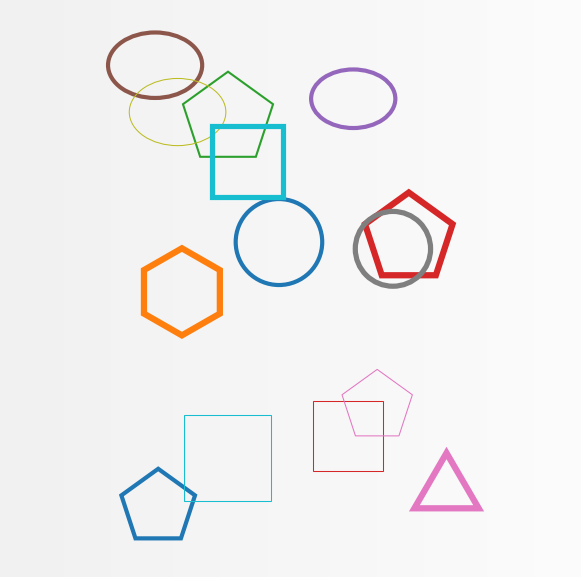[{"shape": "circle", "thickness": 2, "radius": 0.37, "center": [0.48, 0.58]}, {"shape": "pentagon", "thickness": 2, "radius": 0.33, "center": [0.272, 0.121]}, {"shape": "hexagon", "thickness": 3, "radius": 0.38, "center": [0.313, 0.494]}, {"shape": "pentagon", "thickness": 1, "radius": 0.41, "center": [0.392, 0.794]}, {"shape": "square", "thickness": 0.5, "radius": 0.3, "center": [0.599, 0.244]}, {"shape": "pentagon", "thickness": 3, "radius": 0.4, "center": [0.703, 0.587]}, {"shape": "oval", "thickness": 2, "radius": 0.36, "center": [0.608, 0.828]}, {"shape": "oval", "thickness": 2, "radius": 0.4, "center": [0.267, 0.886]}, {"shape": "triangle", "thickness": 3, "radius": 0.32, "center": [0.768, 0.151]}, {"shape": "pentagon", "thickness": 0.5, "radius": 0.32, "center": [0.649, 0.296]}, {"shape": "circle", "thickness": 2.5, "radius": 0.32, "center": [0.676, 0.568]}, {"shape": "oval", "thickness": 0.5, "radius": 0.42, "center": [0.305, 0.805]}, {"shape": "square", "thickness": 0.5, "radius": 0.37, "center": [0.391, 0.206]}, {"shape": "square", "thickness": 2.5, "radius": 0.31, "center": [0.426, 0.719]}]